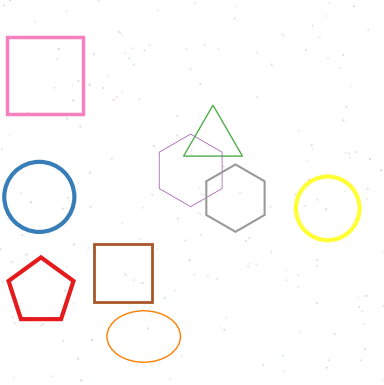[{"shape": "pentagon", "thickness": 3, "radius": 0.44, "center": [0.107, 0.243]}, {"shape": "circle", "thickness": 3, "radius": 0.46, "center": [0.102, 0.489]}, {"shape": "triangle", "thickness": 1, "radius": 0.44, "center": [0.553, 0.639]}, {"shape": "hexagon", "thickness": 0.5, "radius": 0.47, "center": [0.495, 0.558]}, {"shape": "oval", "thickness": 1, "radius": 0.48, "center": [0.373, 0.126]}, {"shape": "circle", "thickness": 3, "radius": 0.41, "center": [0.851, 0.459]}, {"shape": "square", "thickness": 2, "radius": 0.38, "center": [0.319, 0.292]}, {"shape": "square", "thickness": 2.5, "radius": 0.5, "center": [0.116, 0.804]}, {"shape": "hexagon", "thickness": 1.5, "radius": 0.44, "center": [0.612, 0.485]}]